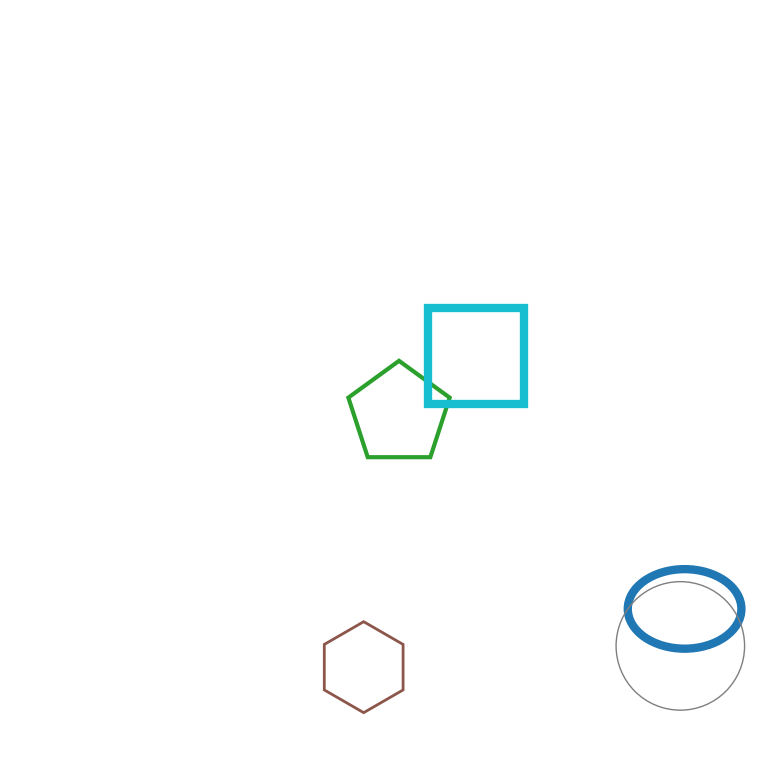[{"shape": "oval", "thickness": 3, "radius": 0.37, "center": [0.889, 0.209]}, {"shape": "pentagon", "thickness": 1.5, "radius": 0.35, "center": [0.518, 0.462]}, {"shape": "hexagon", "thickness": 1, "radius": 0.3, "center": [0.472, 0.134]}, {"shape": "circle", "thickness": 0.5, "radius": 0.42, "center": [0.884, 0.161]}, {"shape": "square", "thickness": 3, "radius": 0.31, "center": [0.618, 0.538]}]